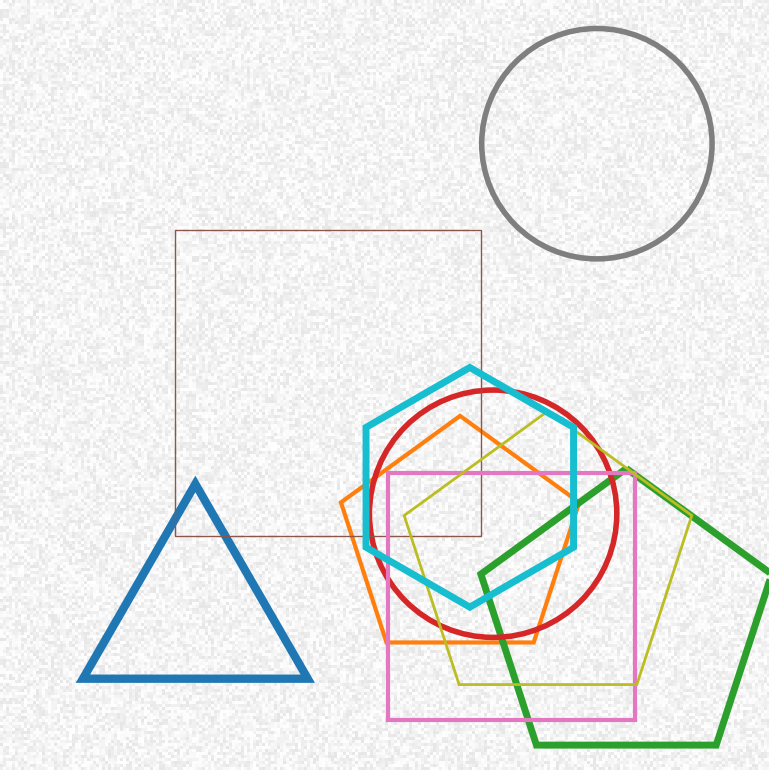[{"shape": "triangle", "thickness": 3, "radius": 0.84, "center": [0.254, 0.203]}, {"shape": "pentagon", "thickness": 1.5, "radius": 0.81, "center": [0.598, 0.297]}, {"shape": "pentagon", "thickness": 2.5, "radius": 0.99, "center": [0.813, 0.193]}, {"shape": "circle", "thickness": 2, "radius": 0.8, "center": [0.64, 0.333]}, {"shape": "square", "thickness": 0.5, "radius": 0.99, "center": [0.426, 0.502]}, {"shape": "square", "thickness": 1.5, "radius": 0.8, "center": [0.665, 0.225]}, {"shape": "circle", "thickness": 2, "radius": 0.75, "center": [0.775, 0.813]}, {"shape": "pentagon", "thickness": 1, "radius": 0.98, "center": [0.712, 0.27]}, {"shape": "hexagon", "thickness": 2.5, "radius": 0.78, "center": [0.61, 0.367]}]